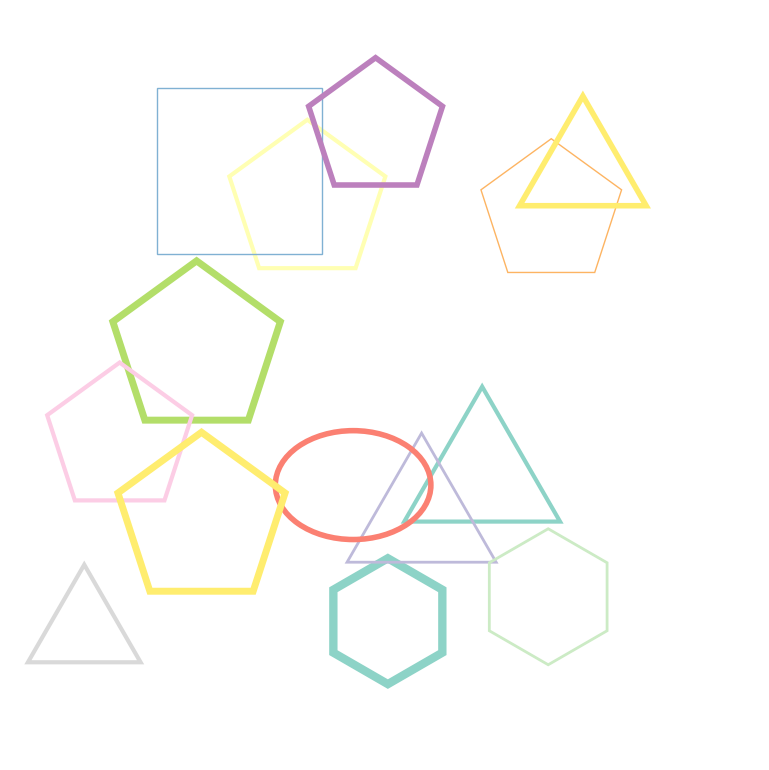[{"shape": "triangle", "thickness": 1.5, "radius": 0.58, "center": [0.626, 0.381]}, {"shape": "hexagon", "thickness": 3, "radius": 0.41, "center": [0.504, 0.193]}, {"shape": "pentagon", "thickness": 1.5, "radius": 0.53, "center": [0.399, 0.738]}, {"shape": "triangle", "thickness": 1, "radius": 0.56, "center": [0.548, 0.326]}, {"shape": "oval", "thickness": 2, "radius": 0.5, "center": [0.459, 0.37]}, {"shape": "square", "thickness": 0.5, "radius": 0.54, "center": [0.311, 0.778]}, {"shape": "pentagon", "thickness": 0.5, "radius": 0.48, "center": [0.716, 0.724]}, {"shape": "pentagon", "thickness": 2.5, "radius": 0.57, "center": [0.255, 0.547]}, {"shape": "pentagon", "thickness": 1.5, "radius": 0.49, "center": [0.155, 0.43]}, {"shape": "triangle", "thickness": 1.5, "radius": 0.42, "center": [0.109, 0.182]}, {"shape": "pentagon", "thickness": 2, "radius": 0.46, "center": [0.488, 0.834]}, {"shape": "hexagon", "thickness": 1, "radius": 0.44, "center": [0.712, 0.225]}, {"shape": "pentagon", "thickness": 2.5, "radius": 0.57, "center": [0.262, 0.324]}, {"shape": "triangle", "thickness": 2, "radius": 0.47, "center": [0.757, 0.78]}]